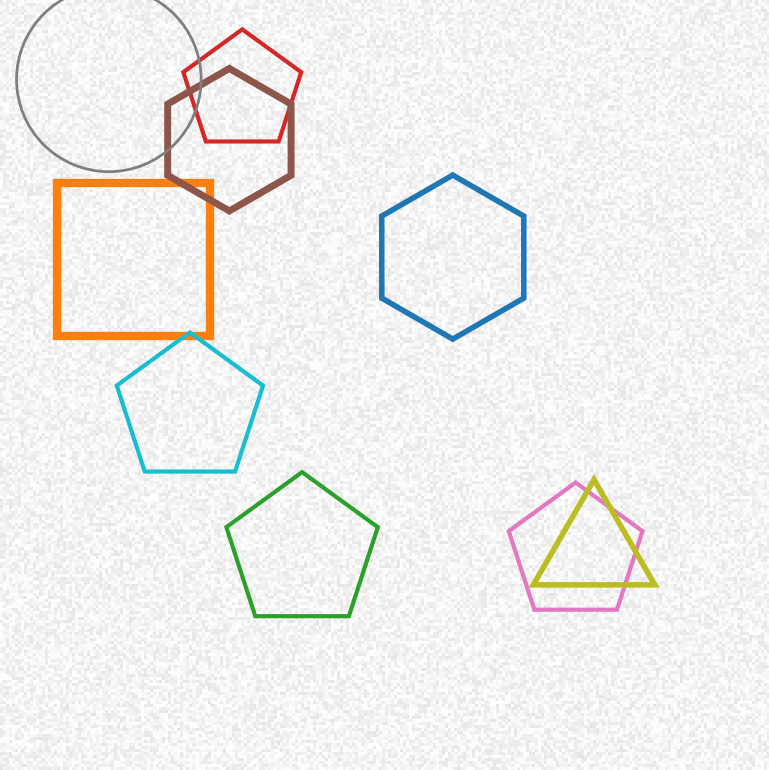[{"shape": "hexagon", "thickness": 2, "radius": 0.53, "center": [0.588, 0.666]}, {"shape": "square", "thickness": 3, "radius": 0.5, "center": [0.174, 0.664]}, {"shape": "pentagon", "thickness": 1.5, "radius": 0.52, "center": [0.392, 0.283]}, {"shape": "pentagon", "thickness": 1.5, "radius": 0.4, "center": [0.315, 0.881]}, {"shape": "hexagon", "thickness": 2.5, "radius": 0.46, "center": [0.298, 0.819]}, {"shape": "pentagon", "thickness": 1.5, "radius": 0.46, "center": [0.748, 0.282]}, {"shape": "circle", "thickness": 1, "radius": 0.6, "center": [0.141, 0.897]}, {"shape": "triangle", "thickness": 2, "radius": 0.46, "center": [0.771, 0.286]}, {"shape": "pentagon", "thickness": 1.5, "radius": 0.5, "center": [0.247, 0.468]}]